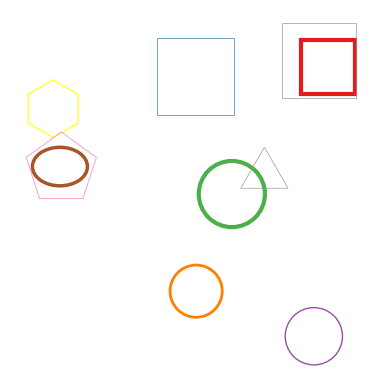[{"shape": "square", "thickness": 3, "radius": 0.35, "center": [0.851, 0.826]}, {"shape": "square", "thickness": 0.5, "radius": 0.5, "center": [0.507, 0.802]}, {"shape": "circle", "thickness": 3, "radius": 0.43, "center": [0.602, 0.496]}, {"shape": "circle", "thickness": 1, "radius": 0.37, "center": [0.815, 0.127]}, {"shape": "circle", "thickness": 2, "radius": 0.34, "center": [0.51, 0.244]}, {"shape": "hexagon", "thickness": 1, "radius": 0.37, "center": [0.138, 0.718]}, {"shape": "oval", "thickness": 2.5, "radius": 0.36, "center": [0.156, 0.567]}, {"shape": "pentagon", "thickness": 0.5, "radius": 0.48, "center": [0.159, 0.562]}, {"shape": "triangle", "thickness": 0.5, "radius": 0.35, "center": [0.687, 0.547]}, {"shape": "square", "thickness": 0.5, "radius": 0.49, "center": [0.829, 0.843]}]